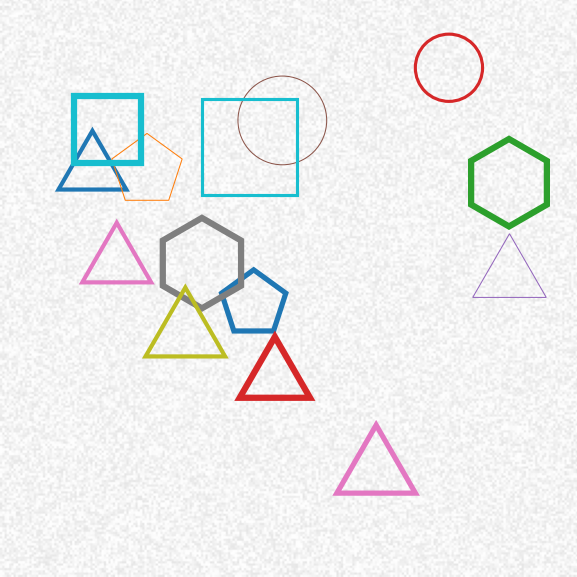[{"shape": "triangle", "thickness": 2, "radius": 0.34, "center": [0.16, 0.705]}, {"shape": "pentagon", "thickness": 2.5, "radius": 0.29, "center": [0.439, 0.473]}, {"shape": "pentagon", "thickness": 0.5, "radius": 0.32, "center": [0.255, 0.704]}, {"shape": "hexagon", "thickness": 3, "radius": 0.38, "center": [0.881, 0.683]}, {"shape": "triangle", "thickness": 3, "radius": 0.35, "center": [0.476, 0.346]}, {"shape": "circle", "thickness": 1.5, "radius": 0.29, "center": [0.777, 0.882]}, {"shape": "triangle", "thickness": 0.5, "radius": 0.37, "center": [0.882, 0.521]}, {"shape": "circle", "thickness": 0.5, "radius": 0.38, "center": [0.489, 0.791]}, {"shape": "triangle", "thickness": 2.5, "radius": 0.39, "center": [0.651, 0.185]}, {"shape": "triangle", "thickness": 2, "radius": 0.34, "center": [0.202, 0.545]}, {"shape": "hexagon", "thickness": 3, "radius": 0.39, "center": [0.35, 0.544]}, {"shape": "triangle", "thickness": 2, "radius": 0.4, "center": [0.321, 0.422]}, {"shape": "square", "thickness": 1.5, "radius": 0.41, "center": [0.432, 0.744]}, {"shape": "square", "thickness": 3, "radius": 0.29, "center": [0.186, 0.775]}]